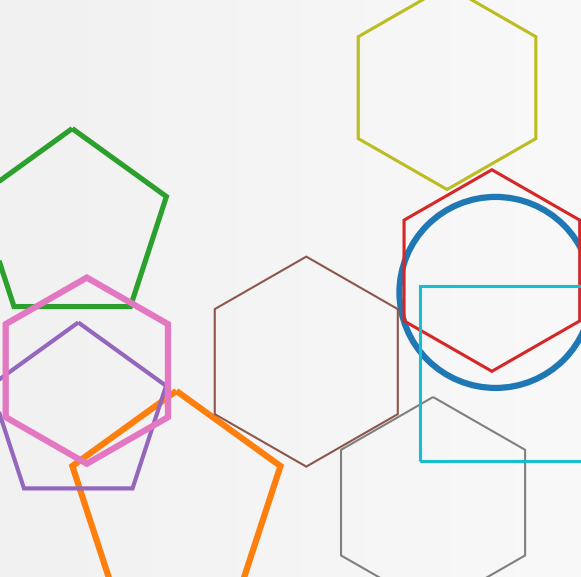[{"shape": "circle", "thickness": 3, "radius": 0.83, "center": [0.853, 0.493]}, {"shape": "pentagon", "thickness": 3, "radius": 0.94, "center": [0.304, 0.134]}, {"shape": "pentagon", "thickness": 2.5, "radius": 0.85, "center": [0.124, 0.606]}, {"shape": "hexagon", "thickness": 1.5, "radius": 0.87, "center": [0.846, 0.531]}, {"shape": "pentagon", "thickness": 2, "radius": 0.79, "center": [0.135, 0.282]}, {"shape": "hexagon", "thickness": 1, "radius": 0.91, "center": [0.527, 0.373]}, {"shape": "hexagon", "thickness": 3, "radius": 0.81, "center": [0.149, 0.357]}, {"shape": "hexagon", "thickness": 1, "radius": 0.91, "center": [0.745, 0.129]}, {"shape": "hexagon", "thickness": 1.5, "radius": 0.88, "center": [0.769, 0.847]}, {"shape": "square", "thickness": 1.5, "radius": 0.76, "center": [0.874, 0.353]}]